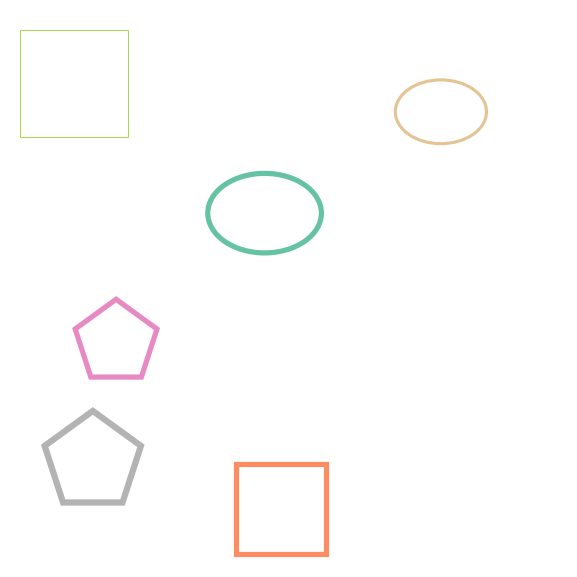[{"shape": "oval", "thickness": 2.5, "radius": 0.49, "center": [0.458, 0.63]}, {"shape": "square", "thickness": 2.5, "radius": 0.39, "center": [0.486, 0.118]}, {"shape": "pentagon", "thickness": 2.5, "radius": 0.37, "center": [0.201, 0.406]}, {"shape": "square", "thickness": 0.5, "radius": 0.46, "center": [0.128, 0.855]}, {"shape": "oval", "thickness": 1.5, "radius": 0.39, "center": [0.763, 0.806]}, {"shape": "pentagon", "thickness": 3, "radius": 0.44, "center": [0.161, 0.2]}]